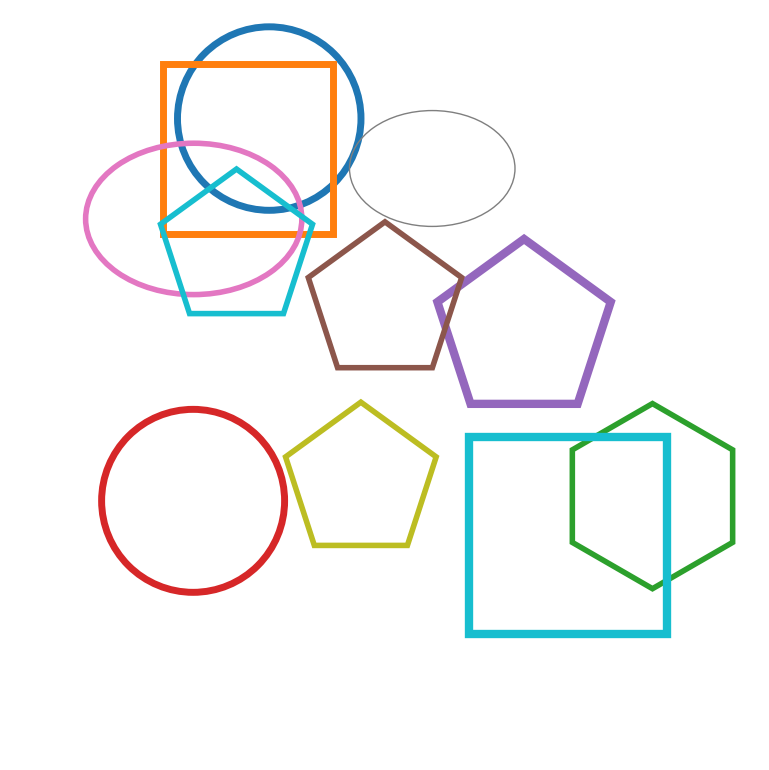[{"shape": "circle", "thickness": 2.5, "radius": 0.6, "center": [0.35, 0.846]}, {"shape": "square", "thickness": 2.5, "radius": 0.55, "center": [0.322, 0.807]}, {"shape": "hexagon", "thickness": 2, "radius": 0.6, "center": [0.847, 0.356]}, {"shape": "circle", "thickness": 2.5, "radius": 0.59, "center": [0.251, 0.35]}, {"shape": "pentagon", "thickness": 3, "radius": 0.59, "center": [0.681, 0.571]}, {"shape": "pentagon", "thickness": 2, "radius": 0.52, "center": [0.5, 0.607]}, {"shape": "oval", "thickness": 2, "radius": 0.7, "center": [0.252, 0.716]}, {"shape": "oval", "thickness": 0.5, "radius": 0.54, "center": [0.561, 0.781]}, {"shape": "pentagon", "thickness": 2, "radius": 0.51, "center": [0.469, 0.375]}, {"shape": "pentagon", "thickness": 2, "radius": 0.52, "center": [0.307, 0.677]}, {"shape": "square", "thickness": 3, "radius": 0.64, "center": [0.738, 0.305]}]